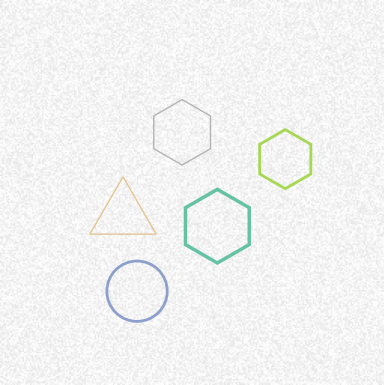[{"shape": "hexagon", "thickness": 2.5, "radius": 0.48, "center": [0.565, 0.413]}, {"shape": "circle", "thickness": 2, "radius": 0.39, "center": [0.356, 0.244]}, {"shape": "hexagon", "thickness": 2, "radius": 0.38, "center": [0.741, 0.587]}, {"shape": "triangle", "thickness": 1, "radius": 0.5, "center": [0.319, 0.442]}, {"shape": "hexagon", "thickness": 1, "radius": 0.43, "center": [0.473, 0.656]}]